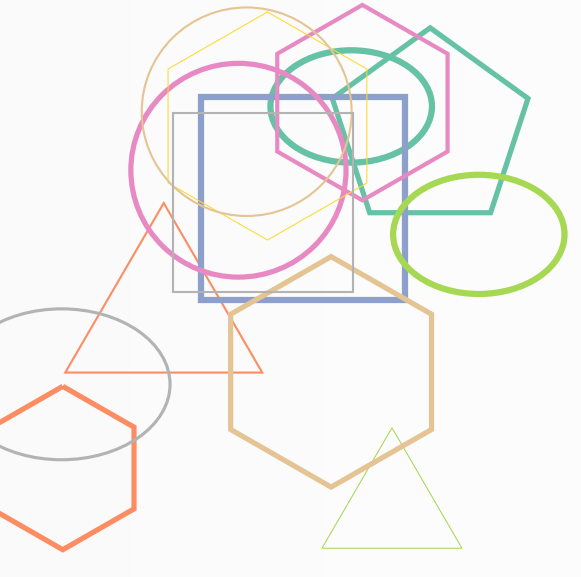[{"shape": "pentagon", "thickness": 2.5, "radius": 0.88, "center": [0.74, 0.774]}, {"shape": "oval", "thickness": 3, "radius": 0.69, "center": [0.604, 0.815]}, {"shape": "triangle", "thickness": 1, "radius": 0.98, "center": [0.282, 0.452]}, {"shape": "hexagon", "thickness": 2.5, "radius": 0.71, "center": [0.108, 0.189]}, {"shape": "square", "thickness": 3, "radius": 0.88, "center": [0.521, 0.655]}, {"shape": "hexagon", "thickness": 2, "radius": 0.85, "center": [0.623, 0.821]}, {"shape": "circle", "thickness": 2.5, "radius": 0.93, "center": [0.41, 0.704]}, {"shape": "triangle", "thickness": 0.5, "radius": 0.7, "center": [0.674, 0.119]}, {"shape": "oval", "thickness": 3, "radius": 0.74, "center": [0.824, 0.593]}, {"shape": "hexagon", "thickness": 0.5, "radius": 0.99, "center": [0.46, 0.781]}, {"shape": "hexagon", "thickness": 2.5, "radius": 1.0, "center": [0.57, 0.355]}, {"shape": "circle", "thickness": 1, "radius": 0.9, "center": [0.424, 0.806]}, {"shape": "square", "thickness": 1, "radius": 0.77, "center": [0.453, 0.649]}, {"shape": "oval", "thickness": 1.5, "radius": 0.93, "center": [0.106, 0.334]}]